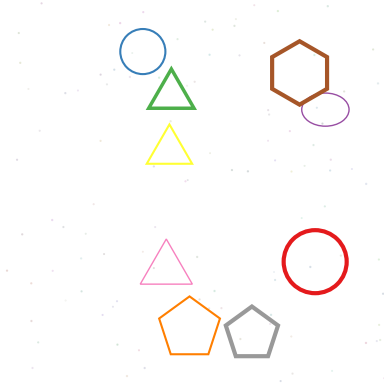[{"shape": "circle", "thickness": 3, "radius": 0.41, "center": [0.819, 0.32]}, {"shape": "circle", "thickness": 1.5, "radius": 0.29, "center": [0.371, 0.866]}, {"shape": "triangle", "thickness": 2.5, "radius": 0.34, "center": [0.445, 0.753]}, {"shape": "oval", "thickness": 1, "radius": 0.31, "center": [0.845, 0.715]}, {"shape": "pentagon", "thickness": 1.5, "radius": 0.42, "center": [0.492, 0.147]}, {"shape": "triangle", "thickness": 1.5, "radius": 0.34, "center": [0.44, 0.609]}, {"shape": "hexagon", "thickness": 3, "radius": 0.41, "center": [0.778, 0.811]}, {"shape": "triangle", "thickness": 1, "radius": 0.39, "center": [0.432, 0.301]}, {"shape": "pentagon", "thickness": 3, "radius": 0.36, "center": [0.654, 0.133]}]